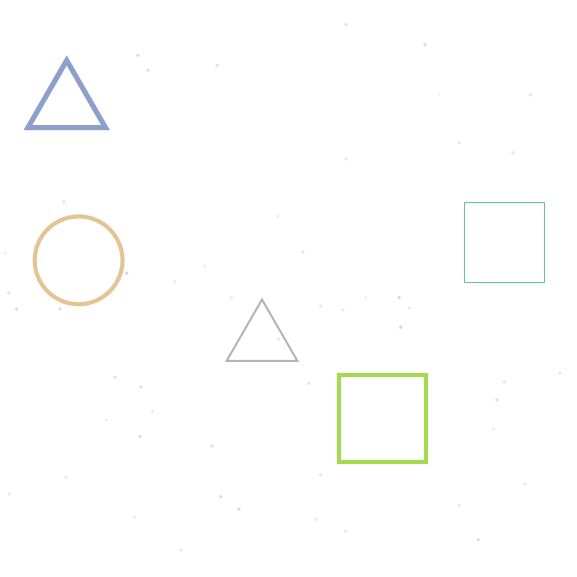[{"shape": "square", "thickness": 0.5, "radius": 0.35, "center": [0.873, 0.58]}, {"shape": "triangle", "thickness": 2.5, "radius": 0.39, "center": [0.115, 0.817]}, {"shape": "square", "thickness": 2, "radius": 0.38, "center": [0.663, 0.275]}, {"shape": "circle", "thickness": 2, "radius": 0.38, "center": [0.136, 0.548]}, {"shape": "triangle", "thickness": 1, "radius": 0.35, "center": [0.454, 0.41]}]